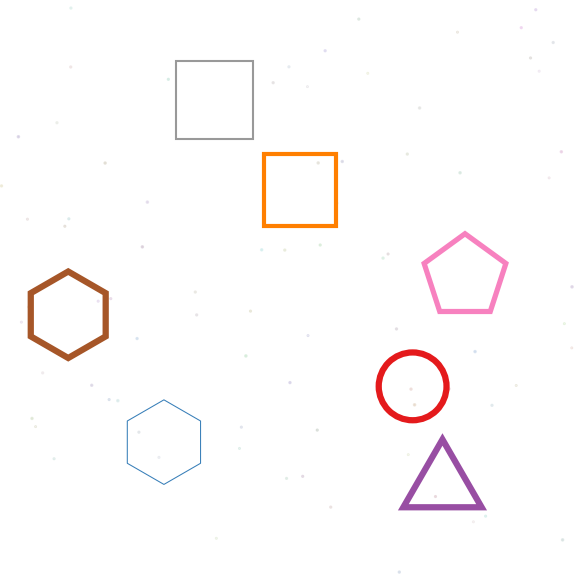[{"shape": "circle", "thickness": 3, "radius": 0.29, "center": [0.714, 0.33]}, {"shape": "hexagon", "thickness": 0.5, "radius": 0.37, "center": [0.284, 0.234]}, {"shape": "triangle", "thickness": 3, "radius": 0.39, "center": [0.766, 0.16]}, {"shape": "square", "thickness": 2, "radius": 0.31, "center": [0.52, 0.671]}, {"shape": "hexagon", "thickness": 3, "radius": 0.37, "center": [0.118, 0.454]}, {"shape": "pentagon", "thickness": 2.5, "radius": 0.37, "center": [0.805, 0.52]}, {"shape": "square", "thickness": 1, "radius": 0.34, "center": [0.371, 0.826]}]